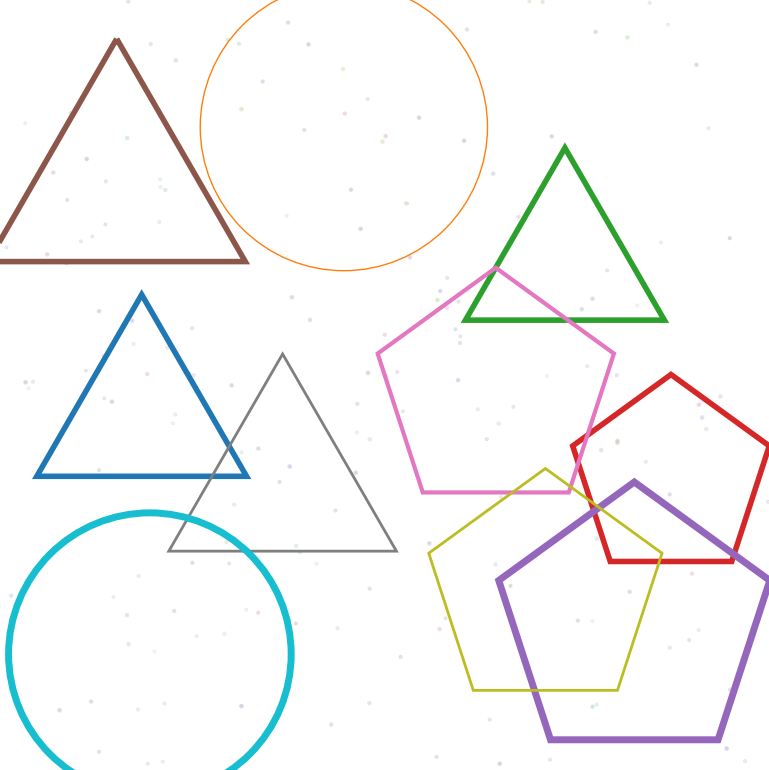[{"shape": "triangle", "thickness": 2, "radius": 0.79, "center": [0.184, 0.46]}, {"shape": "circle", "thickness": 0.5, "radius": 0.93, "center": [0.447, 0.835]}, {"shape": "triangle", "thickness": 2, "radius": 0.75, "center": [0.734, 0.659]}, {"shape": "pentagon", "thickness": 2, "radius": 0.67, "center": [0.871, 0.379]}, {"shape": "pentagon", "thickness": 2.5, "radius": 0.93, "center": [0.824, 0.189]}, {"shape": "triangle", "thickness": 2, "radius": 0.96, "center": [0.152, 0.757]}, {"shape": "pentagon", "thickness": 1.5, "radius": 0.81, "center": [0.644, 0.491]}, {"shape": "triangle", "thickness": 1, "radius": 0.85, "center": [0.367, 0.37]}, {"shape": "pentagon", "thickness": 1, "radius": 0.8, "center": [0.708, 0.232]}, {"shape": "circle", "thickness": 2.5, "radius": 0.92, "center": [0.195, 0.15]}]